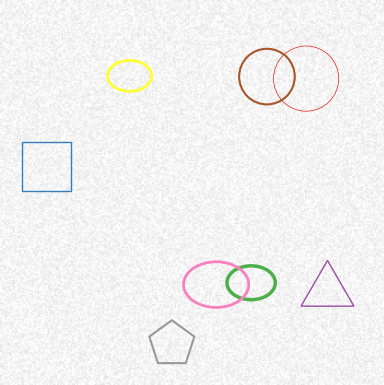[{"shape": "circle", "thickness": 0.5, "radius": 0.42, "center": [0.795, 0.796]}, {"shape": "square", "thickness": 1, "radius": 0.31, "center": [0.121, 0.568]}, {"shape": "oval", "thickness": 2.5, "radius": 0.31, "center": [0.652, 0.266]}, {"shape": "triangle", "thickness": 1, "radius": 0.4, "center": [0.851, 0.244]}, {"shape": "oval", "thickness": 2, "radius": 0.29, "center": [0.336, 0.803]}, {"shape": "circle", "thickness": 1.5, "radius": 0.36, "center": [0.693, 0.801]}, {"shape": "oval", "thickness": 2, "radius": 0.42, "center": [0.561, 0.261]}, {"shape": "pentagon", "thickness": 1.5, "radius": 0.31, "center": [0.446, 0.107]}]